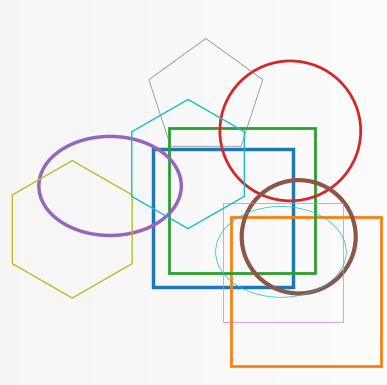[{"shape": "square", "thickness": 2.5, "radius": 0.9, "center": [0.575, 0.433]}, {"shape": "square", "thickness": 2, "radius": 0.97, "center": [0.79, 0.242]}, {"shape": "square", "thickness": 2, "radius": 0.94, "center": [0.624, 0.479]}, {"shape": "circle", "thickness": 2, "radius": 0.91, "center": [0.749, 0.66]}, {"shape": "oval", "thickness": 2.5, "radius": 0.92, "center": [0.284, 0.517]}, {"shape": "circle", "thickness": 3, "radius": 0.74, "center": [0.771, 0.385]}, {"shape": "square", "thickness": 0.5, "radius": 0.77, "center": [0.731, 0.318]}, {"shape": "pentagon", "thickness": 0.5, "radius": 0.77, "center": [0.531, 0.745]}, {"shape": "hexagon", "thickness": 1, "radius": 0.89, "center": [0.186, 0.404]}, {"shape": "hexagon", "thickness": 1, "radius": 0.84, "center": [0.485, 0.574]}, {"shape": "oval", "thickness": 0.5, "radius": 0.84, "center": [0.725, 0.346]}]